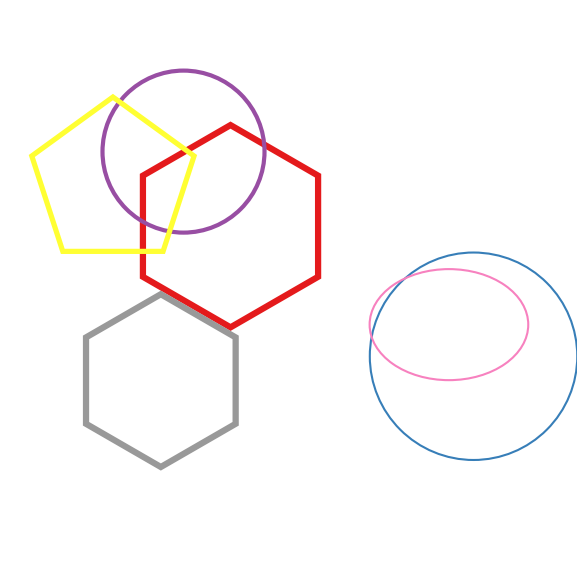[{"shape": "hexagon", "thickness": 3, "radius": 0.88, "center": [0.399, 0.607]}, {"shape": "circle", "thickness": 1, "radius": 0.9, "center": [0.82, 0.382]}, {"shape": "circle", "thickness": 2, "radius": 0.7, "center": [0.318, 0.737]}, {"shape": "pentagon", "thickness": 2.5, "radius": 0.74, "center": [0.196, 0.683]}, {"shape": "oval", "thickness": 1, "radius": 0.69, "center": [0.777, 0.437]}, {"shape": "hexagon", "thickness": 3, "radius": 0.75, "center": [0.279, 0.34]}]